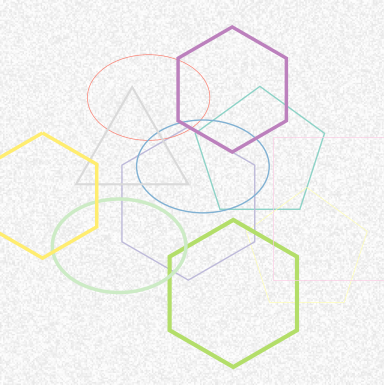[{"shape": "pentagon", "thickness": 1, "radius": 0.88, "center": [0.675, 0.599]}, {"shape": "pentagon", "thickness": 0.5, "radius": 0.82, "center": [0.797, 0.348]}, {"shape": "hexagon", "thickness": 1, "radius": 1.0, "center": [0.489, 0.472]}, {"shape": "oval", "thickness": 0.5, "radius": 0.79, "center": [0.386, 0.747]}, {"shape": "oval", "thickness": 1, "radius": 0.86, "center": [0.527, 0.568]}, {"shape": "hexagon", "thickness": 3, "radius": 0.96, "center": [0.606, 0.238]}, {"shape": "square", "thickness": 0.5, "radius": 0.93, "center": [0.895, 0.459]}, {"shape": "triangle", "thickness": 1.5, "radius": 0.84, "center": [0.343, 0.606]}, {"shape": "hexagon", "thickness": 2.5, "radius": 0.81, "center": [0.603, 0.768]}, {"shape": "oval", "thickness": 2.5, "radius": 0.87, "center": [0.309, 0.362]}, {"shape": "hexagon", "thickness": 2.5, "radius": 0.81, "center": [0.11, 0.492]}]